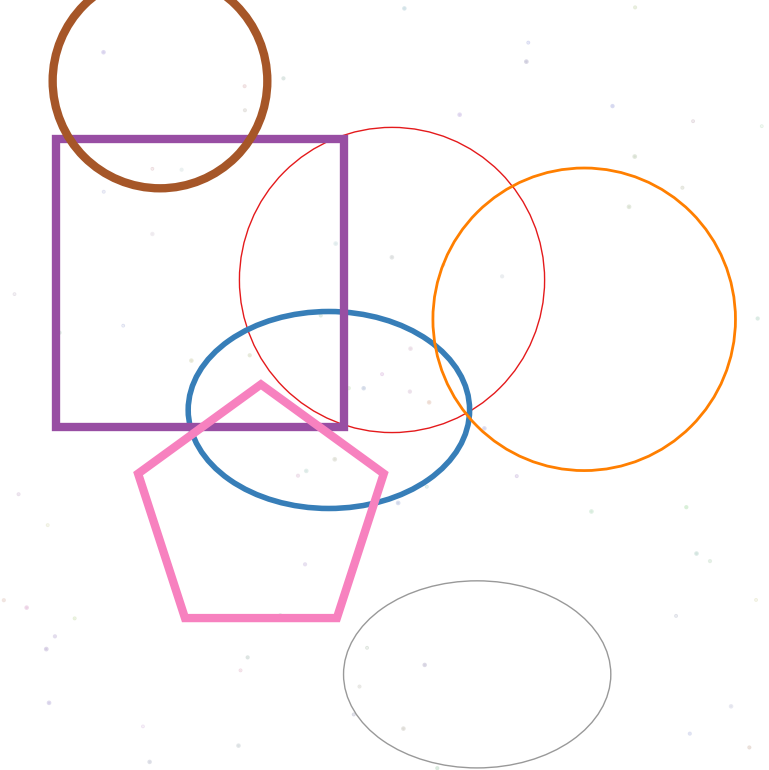[{"shape": "circle", "thickness": 0.5, "radius": 0.99, "center": [0.509, 0.636]}, {"shape": "oval", "thickness": 2, "radius": 0.91, "center": [0.427, 0.468]}, {"shape": "square", "thickness": 3, "radius": 0.93, "center": [0.26, 0.632]}, {"shape": "circle", "thickness": 1, "radius": 0.98, "center": [0.759, 0.585]}, {"shape": "circle", "thickness": 3, "radius": 0.7, "center": [0.208, 0.895]}, {"shape": "pentagon", "thickness": 3, "radius": 0.84, "center": [0.339, 0.333]}, {"shape": "oval", "thickness": 0.5, "radius": 0.87, "center": [0.62, 0.124]}]